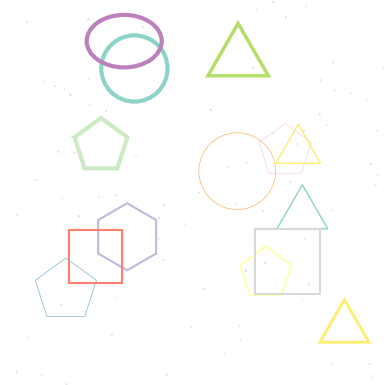[{"shape": "circle", "thickness": 3, "radius": 0.43, "center": [0.349, 0.822]}, {"shape": "triangle", "thickness": 1, "radius": 0.38, "center": [0.785, 0.444]}, {"shape": "pentagon", "thickness": 1.5, "radius": 0.35, "center": [0.69, 0.29]}, {"shape": "hexagon", "thickness": 1.5, "radius": 0.44, "center": [0.33, 0.385]}, {"shape": "square", "thickness": 1.5, "radius": 0.35, "center": [0.248, 0.334]}, {"shape": "pentagon", "thickness": 0.5, "radius": 0.42, "center": [0.171, 0.246]}, {"shape": "circle", "thickness": 0.5, "radius": 0.5, "center": [0.616, 0.555]}, {"shape": "triangle", "thickness": 2.5, "radius": 0.45, "center": [0.618, 0.849]}, {"shape": "pentagon", "thickness": 0.5, "radius": 0.36, "center": [0.741, 0.608]}, {"shape": "square", "thickness": 1.5, "radius": 0.42, "center": [0.747, 0.32]}, {"shape": "oval", "thickness": 3, "radius": 0.49, "center": [0.323, 0.893]}, {"shape": "pentagon", "thickness": 3, "radius": 0.36, "center": [0.262, 0.621]}, {"shape": "triangle", "thickness": 1, "radius": 0.34, "center": [0.775, 0.61]}, {"shape": "triangle", "thickness": 2, "radius": 0.37, "center": [0.895, 0.148]}]